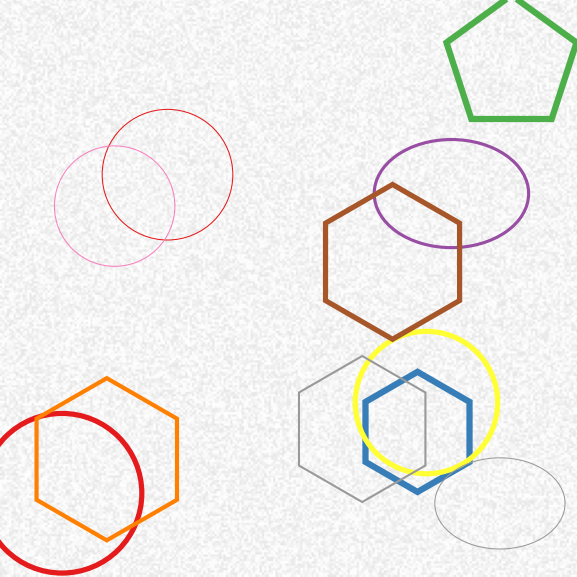[{"shape": "circle", "thickness": 0.5, "radius": 0.57, "center": [0.29, 0.697]}, {"shape": "circle", "thickness": 2.5, "radius": 0.69, "center": [0.107, 0.145]}, {"shape": "hexagon", "thickness": 3, "radius": 0.52, "center": [0.723, 0.251]}, {"shape": "pentagon", "thickness": 3, "radius": 0.59, "center": [0.886, 0.889]}, {"shape": "oval", "thickness": 1.5, "radius": 0.67, "center": [0.782, 0.664]}, {"shape": "hexagon", "thickness": 2, "radius": 0.7, "center": [0.185, 0.204]}, {"shape": "circle", "thickness": 2.5, "radius": 0.62, "center": [0.738, 0.302]}, {"shape": "hexagon", "thickness": 2.5, "radius": 0.67, "center": [0.68, 0.546]}, {"shape": "circle", "thickness": 0.5, "radius": 0.52, "center": [0.199, 0.642]}, {"shape": "hexagon", "thickness": 1, "radius": 0.63, "center": [0.627, 0.256]}, {"shape": "oval", "thickness": 0.5, "radius": 0.56, "center": [0.866, 0.127]}]